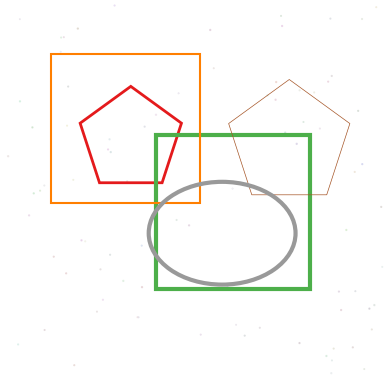[{"shape": "pentagon", "thickness": 2, "radius": 0.69, "center": [0.34, 0.637]}, {"shape": "square", "thickness": 3, "radius": 1.0, "center": [0.606, 0.448]}, {"shape": "square", "thickness": 1.5, "radius": 0.97, "center": [0.327, 0.667]}, {"shape": "pentagon", "thickness": 0.5, "radius": 0.83, "center": [0.751, 0.628]}, {"shape": "oval", "thickness": 3, "radius": 0.95, "center": [0.577, 0.394]}]